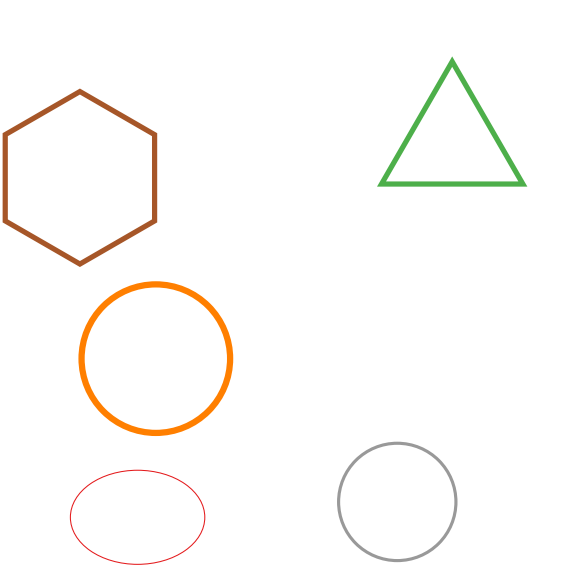[{"shape": "oval", "thickness": 0.5, "radius": 0.58, "center": [0.238, 0.103]}, {"shape": "triangle", "thickness": 2.5, "radius": 0.71, "center": [0.783, 0.751]}, {"shape": "circle", "thickness": 3, "radius": 0.64, "center": [0.27, 0.378]}, {"shape": "hexagon", "thickness": 2.5, "radius": 0.75, "center": [0.138, 0.691]}, {"shape": "circle", "thickness": 1.5, "radius": 0.51, "center": [0.688, 0.13]}]